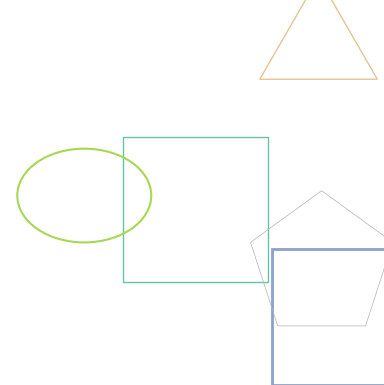[{"shape": "square", "thickness": 1, "radius": 0.95, "center": [0.508, 0.456]}, {"shape": "square", "thickness": 2, "radius": 0.89, "center": [0.882, 0.176]}, {"shape": "oval", "thickness": 1.5, "radius": 0.87, "center": [0.219, 0.492]}, {"shape": "triangle", "thickness": 1, "radius": 0.88, "center": [0.827, 0.882]}, {"shape": "pentagon", "thickness": 0.5, "radius": 0.97, "center": [0.835, 0.311]}]